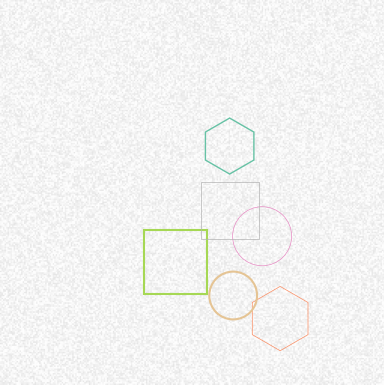[{"shape": "hexagon", "thickness": 1, "radius": 0.36, "center": [0.596, 0.621]}, {"shape": "hexagon", "thickness": 0.5, "radius": 0.42, "center": [0.728, 0.173]}, {"shape": "circle", "thickness": 0.5, "radius": 0.38, "center": [0.681, 0.386]}, {"shape": "square", "thickness": 1.5, "radius": 0.41, "center": [0.456, 0.319]}, {"shape": "circle", "thickness": 1.5, "radius": 0.31, "center": [0.606, 0.232]}, {"shape": "square", "thickness": 0.5, "radius": 0.37, "center": [0.597, 0.453]}]